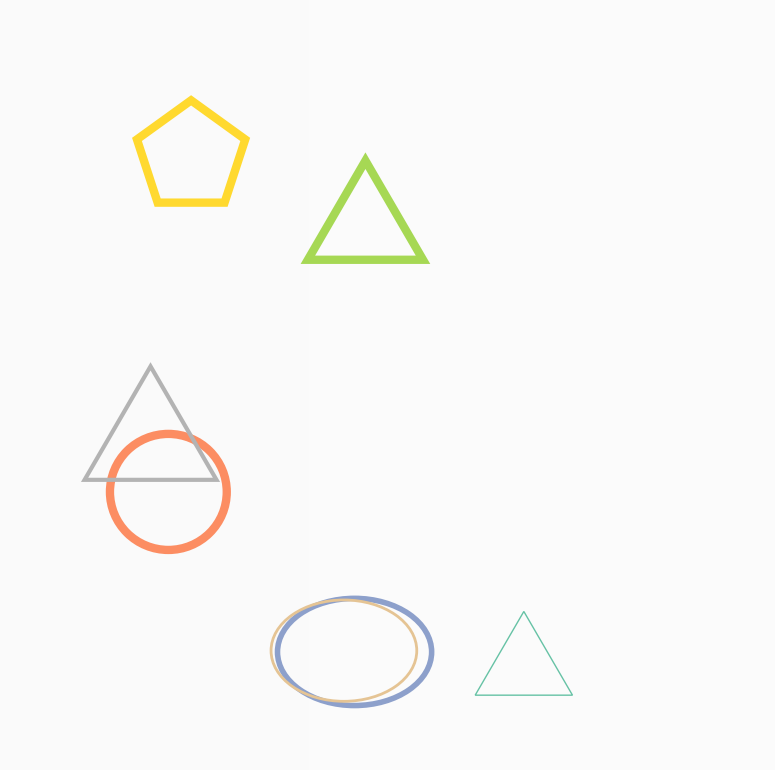[{"shape": "triangle", "thickness": 0.5, "radius": 0.36, "center": [0.676, 0.133]}, {"shape": "circle", "thickness": 3, "radius": 0.38, "center": [0.217, 0.361]}, {"shape": "oval", "thickness": 2, "radius": 0.5, "center": [0.458, 0.153]}, {"shape": "triangle", "thickness": 3, "radius": 0.43, "center": [0.472, 0.706]}, {"shape": "pentagon", "thickness": 3, "radius": 0.37, "center": [0.247, 0.796]}, {"shape": "oval", "thickness": 1, "radius": 0.47, "center": [0.444, 0.155]}, {"shape": "triangle", "thickness": 1.5, "radius": 0.49, "center": [0.194, 0.426]}]